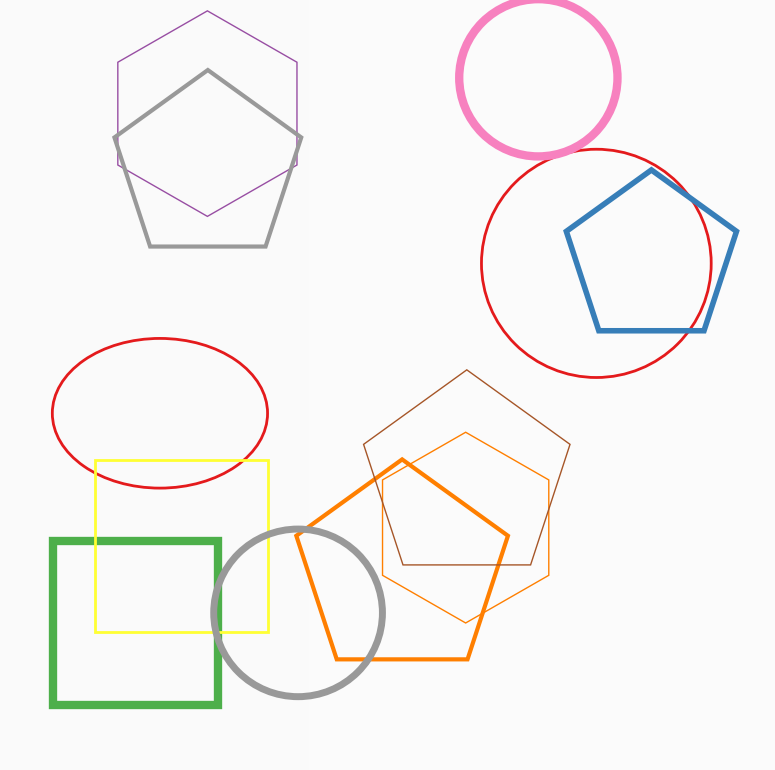[{"shape": "oval", "thickness": 1, "radius": 0.69, "center": [0.206, 0.463]}, {"shape": "circle", "thickness": 1, "radius": 0.74, "center": [0.769, 0.658]}, {"shape": "pentagon", "thickness": 2, "radius": 0.58, "center": [0.841, 0.664]}, {"shape": "square", "thickness": 3, "radius": 0.53, "center": [0.175, 0.192]}, {"shape": "hexagon", "thickness": 0.5, "radius": 0.67, "center": [0.268, 0.852]}, {"shape": "pentagon", "thickness": 1.5, "radius": 0.72, "center": [0.519, 0.26]}, {"shape": "hexagon", "thickness": 0.5, "radius": 0.62, "center": [0.601, 0.315]}, {"shape": "square", "thickness": 1, "radius": 0.56, "center": [0.234, 0.291]}, {"shape": "pentagon", "thickness": 0.5, "radius": 0.7, "center": [0.602, 0.38]}, {"shape": "circle", "thickness": 3, "radius": 0.51, "center": [0.695, 0.899]}, {"shape": "circle", "thickness": 2.5, "radius": 0.54, "center": [0.385, 0.204]}, {"shape": "pentagon", "thickness": 1.5, "radius": 0.63, "center": [0.268, 0.782]}]